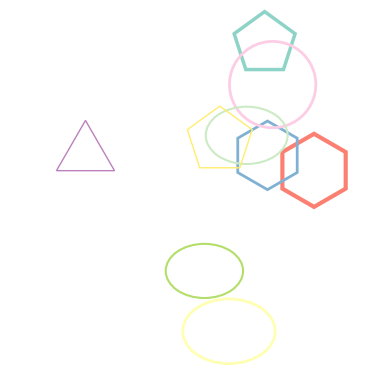[{"shape": "pentagon", "thickness": 2.5, "radius": 0.42, "center": [0.687, 0.887]}, {"shape": "oval", "thickness": 2, "radius": 0.6, "center": [0.595, 0.14]}, {"shape": "hexagon", "thickness": 3, "radius": 0.47, "center": [0.816, 0.558]}, {"shape": "hexagon", "thickness": 2, "radius": 0.45, "center": [0.695, 0.597]}, {"shape": "oval", "thickness": 1.5, "radius": 0.5, "center": [0.531, 0.296]}, {"shape": "circle", "thickness": 2, "radius": 0.56, "center": [0.708, 0.78]}, {"shape": "triangle", "thickness": 1, "radius": 0.44, "center": [0.222, 0.6]}, {"shape": "oval", "thickness": 1.5, "radius": 0.53, "center": [0.641, 0.648]}, {"shape": "pentagon", "thickness": 1, "radius": 0.44, "center": [0.571, 0.636]}]